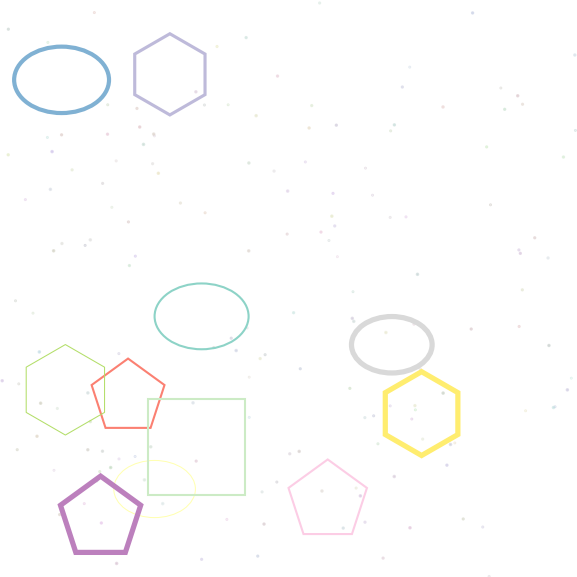[{"shape": "oval", "thickness": 1, "radius": 0.41, "center": [0.349, 0.451]}, {"shape": "oval", "thickness": 0.5, "radius": 0.35, "center": [0.268, 0.152]}, {"shape": "hexagon", "thickness": 1.5, "radius": 0.35, "center": [0.294, 0.87]}, {"shape": "pentagon", "thickness": 1, "radius": 0.33, "center": [0.222, 0.312]}, {"shape": "oval", "thickness": 2, "radius": 0.41, "center": [0.107, 0.861]}, {"shape": "hexagon", "thickness": 0.5, "radius": 0.39, "center": [0.113, 0.324]}, {"shape": "pentagon", "thickness": 1, "radius": 0.36, "center": [0.567, 0.132]}, {"shape": "oval", "thickness": 2.5, "radius": 0.35, "center": [0.678, 0.402]}, {"shape": "pentagon", "thickness": 2.5, "radius": 0.37, "center": [0.174, 0.102]}, {"shape": "square", "thickness": 1, "radius": 0.42, "center": [0.34, 0.224]}, {"shape": "hexagon", "thickness": 2.5, "radius": 0.36, "center": [0.73, 0.283]}]